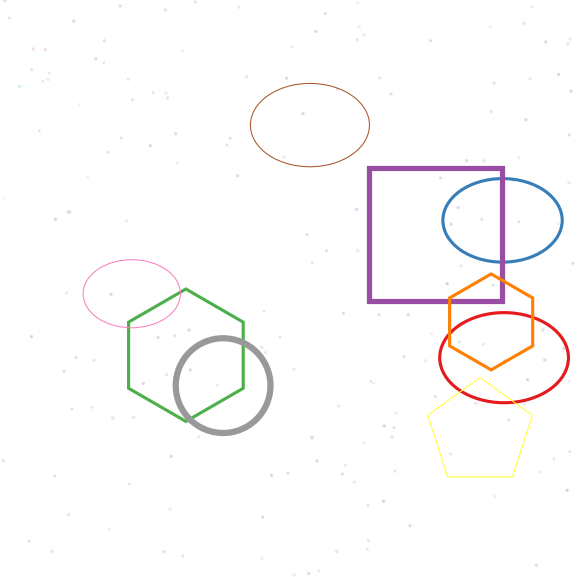[{"shape": "oval", "thickness": 1.5, "radius": 0.56, "center": [0.873, 0.38]}, {"shape": "oval", "thickness": 1.5, "radius": 0.52, "center": [0.87, 0.618]}, {"shape": "hexagon", "thickness": 1.5, "radius": 0.57, "center": [0.322, 0.384]}, {"shape": "square", "thickness": 2.5, "radius": 0.58, "center": [0.754, 0.593]}, {"shape": "hexagon", "thickness": 1.5, "radius": 0.42, "center": [0.851, 0.442]}, {"shape": "pentagon", "thickness": 0.5, "radius": 0.48, "center": [0.831, 0.25]}, {"shape": "oval", "thickness": 0.5, "radius": 0.52, "center": [0.537, 0.783]}, {"shape": "oval", "thickness": 0.5, "radius": 0.42, "center": [0.228, 0.491]}, {"shape": "circle", "thickness": 3, "radius": 0.41, "center": [0.386, 0.331]}]